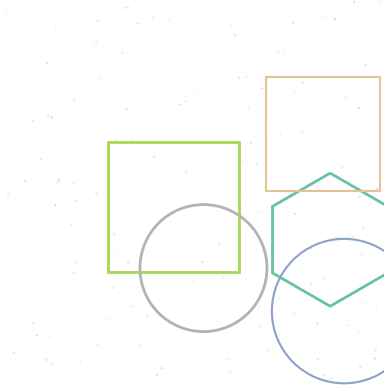[{"shape": "hexagon", "thickness": 2, "radius": 0.86, "center": [0.858, 0.377]}, {"shape": "circle", "thickness": 1.5, "radius": 0.94, "center": [0.894, 0.192]}, {"shape": "square", "thickness": 2, "radius": 0.85, "center": [0.452, 0.462]}, {"shape": "square", "thickness": 1.5, "radius": 0.74, "center": [0.84, 0.652]}, {"shape": "circle", "thickness": 2, "radius": 0.82, "center": [0.528, 0.304]}]